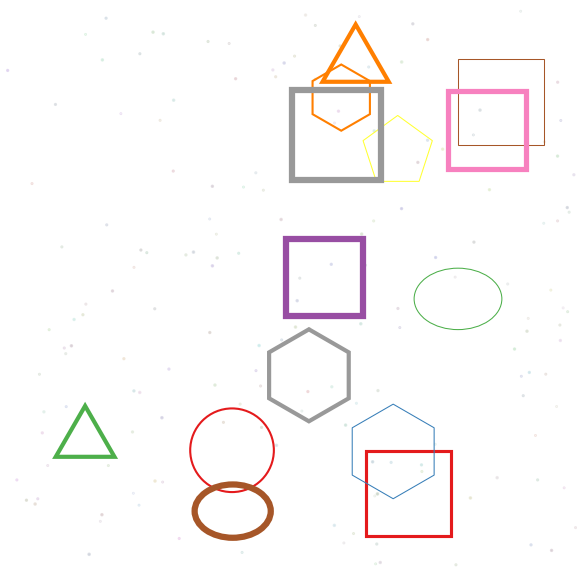[{"shape": "circle", "thickness": 1, "radius": 0.36, "center": [0.402, 0.219]}, {"shape": "square", "thickness": 1.5, "radius": 0.37, "center": [0.707, 0.145]}, {"shape": "hexagon", "thickness": 0.5, "radius": 0.41, "center": [0.681, 0.217]}, {"shape": "oval", "thickness": 0.5, "radius": 0.38, "center": [0.793, 0.482]}, {"shape": "triangle", "thickness": 2, "radius": 0.29, "center": [0.147, 0.238]}, {"shape": "square", "thickness": 3, "radius": 0.34, "center": [0.562, 0.519]}, {"shape": "hexagon", "thickness": 1, "radius": 0.29, "center": [0.591, 0.83]}, {"shape": "triangle", "thickness": 2, "radius": 0.33, "center": [0.616, 0.891]}, {"shape": "pentagon", "thickness": 0.5, "radius": 0.32, "center": [0.689, 0.736]}, {"shape": "square", "thickness": 0.5, "radius": 0.37, "center": [0.868, 0.823]}, {"shape": "oval", "thickness": 3, "radius": 0.33, "center": [0.403, 0.114]}, {"shape": "square", "thickness": 2.5, "radius": 0.34, "center": [0.844, 0.773]}, {"shape": "square", "thickness": 3, "radius": 0.39, "center": [0.583, 0.765]}, {"shape": "hexagon", "thickness": 2, "radius": 0.4, "center": [0.535, 0.349]}]